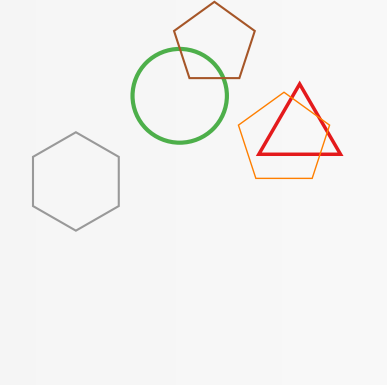[{"shape": "triangle", "thickness": 2.5, "radius": 0.61, "center": [0.773, 0.66]}, {"shape": "circle", "thickness": 3, "radius": 0.61, "center": [0.464, 0.751]}, {"shape": "pentagon", "thickness": 1, "radius": 0.62, "center": [0.733, 0.637]}, {"shape": "pentagon", "thickness": 1.5, "radius": 0.55, "center": [0.553, 0.886]}, {"shape": "hexagon", "thickness": 1.5, "radius": 0.64, "center": [0.196, 0.529]}]